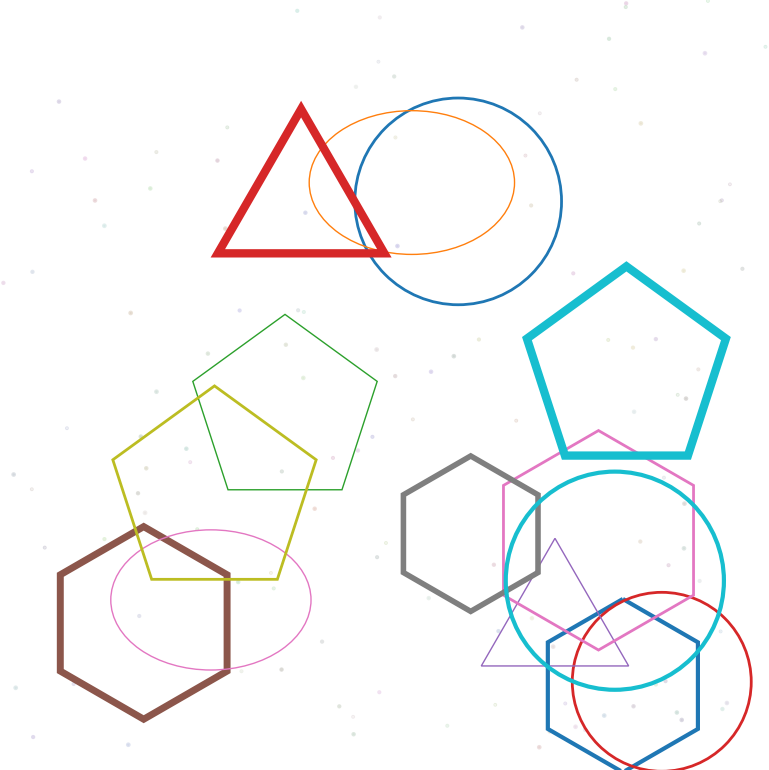[{"shape": "circle", "thickness": 1, "radius": 0.67, "center": [0.595, 0.738]}, {"shape": "hexagon", "thickness": 1.5, "radius": 0.56, "center": [0.809, 0.11]}, {"shape": "oval", "thickness": 0.5, "radius": 0.67, "center": [0.535, 0.763]}, {"shape": "pentagon", "thickness": 0.5, "radius": 0.63, "center": [0.37, 0.466]}, {"shape": "triangle", "thickness": 3, "radius": 0.62, "center": [0.391, 0.733]}, {"shape": "circle", "thickness": 1, "radius": 0.58, "center": [0.859, 0.115]}, {"shape": "triangle", "thickness": 0.5, "radius": 0.55, "center": [0.721, 0.19]}, {"shape": "hexagon", "thickness": 2.5, "radius": 0.63, "center": [0.187, 0.191]}, {"shape": "oval", "thickness": 0.5, "radius": 0.65, "center": [0.274, 0.221]}, {"shape": "hexagon", "thickness": 1, "radius": 0.71, "center": [0.777, 0.298]}, {"shape": "hexagon", "thickness": 2, "radius": 0.5, "center": [0.611, 0.307]}, {"shape": "pentagon", "thickness": 1, "radius": 0.69, "center": [0.279, 0.36]}, {"shape": "pentagon", "thickness": 3, "radius": 0.68, "center": [0.814, 0.518]}, {"shape": "circle", "thickness": 1.5, "radius": 0.71, "center": [0.798, 0.246]}]